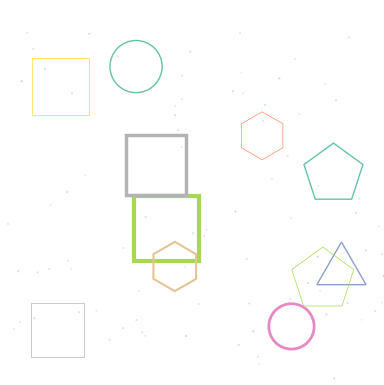[{"shape": "pentagon", "thickness": 1, "radius": 0.4, "center": [0.866, 0.548]}, {"shape": "circle", "thickness": 1, "radius": 0.34, "center": [0.353, 0.827]}, {"shape": "hexagon", "thickness": 0.5, "radius": 0.31, "center": [0.681, 0.647]}, {"shape": "triangle", "thickness": 1, "radius": 0.37, "center": [0.887, 0.297]}, {"shape": "circle", "thickness": 2, "radius": 0.29, "center": [0.757, 0.152]}, {"shape": "pentagon", "thickness": 0.5, "radius": 0.42, "center": [0.838, 0.274]}, {"shape": "square", "thickness": 3, "radius": 0.42, "center": [0.433, 0.406]}, {"shape": "square", "thickness": 0.5, "radius": 0.37, "center": [0.156, 0.776]}, {"shape": "hexagon", "thickness": 1.5, "radius": 0.32, "center": [0.454, 0.308]}, {"shape": "square", "thickness": 2.5, "radius": 0.39, "center": [0.405, 0.572]}, {"shape": "square", "thickness": 0.5, "radius": 0.35, "center": [0.149, 0.142]}]